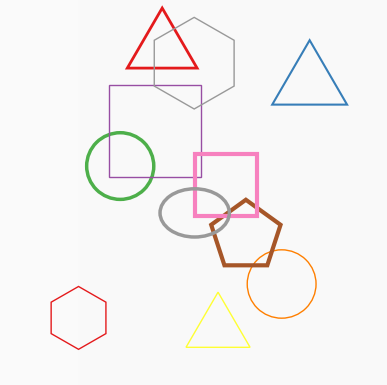[{"shape": "triangle", "thickness": 2, "radius": 0.52, "center": [0.419, 0.875]}, {"shape": "hexagon", "thickness": 1, "radius": 0.41, "center": [0.203, 0.174]}, {"shape": "triangle", "thickness": 1.5, "radius": 0.56, "center": [0.799, 0.784]}, {"shape": "circle", "thickness": 2.5, "radius": 0.43, "center": [0.31, 0.569]}, {"shape": "square", "thickness": 1, "radius": 0.6, "center": [0.4, 0.66]}, {"shape": "circle", "thickness": 1, "radius": 0.44, "center": [0.727, 0.262]}, {"shape": "triangle", "thickness": 1, "radius": 0.48, "center": [0.563, 0.146]}, {"shape": "pentagon", "thickness": 3, "radius": 0.47, "center": [0.635, 0.387]}, {"shape": "square", "thickness": 3, "radius": 0.4, "center": [0.583, 0.519]}, {"shape": "hexagon", "thickness": 1, "radius": 0.59, "center": [0.501, 0.836]}, {"shape": "oval", "thickness": 2.5, "radius": 0.45, "center": [0.502, 0.447]}]